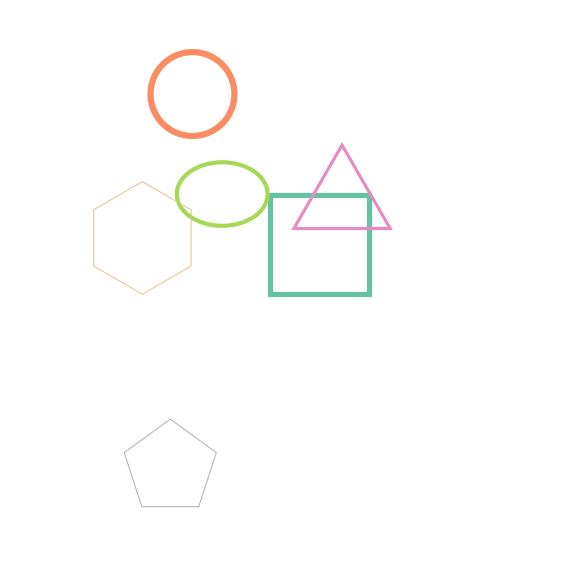[{"shape": "square", "thickness": 2.5, "radius": 0.43, "center": [0.554, 0.576]}, {"shape": "circle", "thickness": 3, "radius": 0.36, "center": [0.333, 0.836]}, {"shape": "triangle", "thickness": 1.5, "radius": 0.48, "center": [0.592, 0.652]}, {"shape": "oval", "thickness": 2, "radius": 0.39, "center": [0.385, 0.663]}, {"shape": "hexagon", "thickness": 0.5, "radius": 0.49, "center": [0.247, 0.587]}, {"shape": "pentagon", "thickness": 0.5, "radius": 0.42, "center": [0.295, 0.19]}]